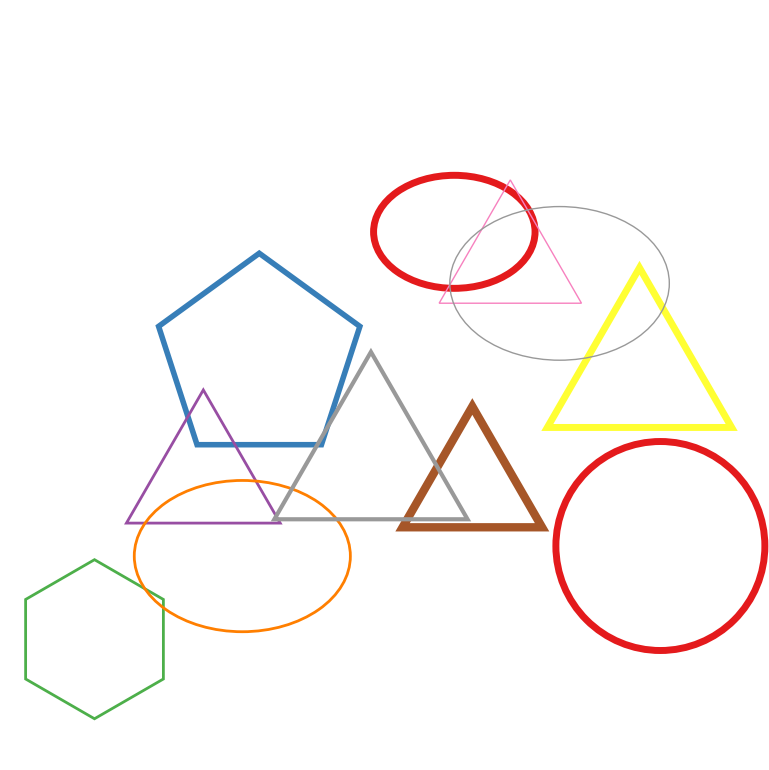[{"shape": "oval", "thickness": 2.5, "radius": 0.52, "center": [0.59, 0.699]}, {"shape": "circle", "thickness": 2.5, "radius": 0.68, "center": [0.858, 0.291]}, {"shape": "pentagon", "thickness": 2, "radius": 0.69, "center": [0.337, 0.534]}, {"shape": "hexagon", "thickness": 1, "radius": 0.52, "center": [0.123, 0.17]}, {"shape": "triangle", "thickness": 1, "radius": 0.58, "center": [0.264, 0.378]}, {"shape": "oval", "thickness": 1, "radius": 0.7, "center": [0.315, 0.278]}, {"shape": "triangle", "thickness": 2.5, "radius": 0.69, "center": [0.831, 0.514]}, {"shape": "triangle", "thickness": 3, "radius": 0.52, "center": [0.613, 0.368]}, {"shape": "triangle", "thickness": 0.5, "radius": 0.53, "center": [0.663, 0.66]}, {"shape": "oval", "thickness": 0.5, "radius": 0.71, "center": [0.727, 0.632]}, {"shape": "triangle", "thickness": 1.5, "radius": 0.72, "center": [0.482, 0.398]}]